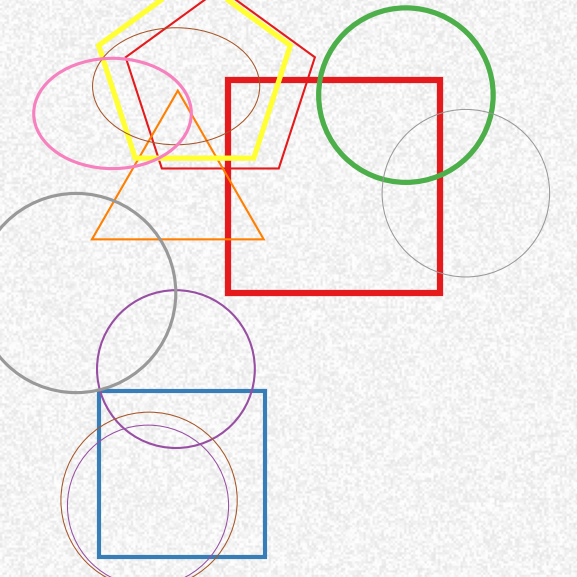[{"shape": "pentagon", "thickness": 1, "radius": 0.86, "center": [0.381, 0.847]}, {"shape": "square", "thickness": 3, "radius": 0.92, "center": [0.578, 0.676]}, {"shape": "square", "thickness": 2, "radius": 0.72, "center": [0.315, 0.178]}, {"shape": "circle", "thickness": 2.5, "radius": 0.76, "center": [0.703, 0.834]}, {"shape": "circle", "thickness": 1, "radius": 0.68, "center": [0.305, 0.36]}, {"shape": "circle", "thickness": 0.5, "radius": 0.7, "center": [0.256, 0.123]}, {"shape": "triangle", "thickness": 1, "radius": 0.86, "center": [0.308, 0.671]}, {"shape": "pentagon", "thickness": 2.5, "radius": 0.87, "center": [0.337, 0.867]}, {"shape": "oval", "thickness": 0.5, "radius": 0.72, "center": [0.305, 0.85]}, {"shape": "circle", "thickness": 0.5, "radius": 0.76, "center": [0.258, 0.133]}, {"shape": "oval", "thickness": 1.5, "radius": 0.68, "center": [0.195, 0.803]}, {"shape": "circle", "thickness": 1.5, "radius": 0.86, "center": [0.132, 0.492]}, {"shape": "circle", "thickness": 0.5, "radius": 0.73, "center": [0.807, 0.665]}]